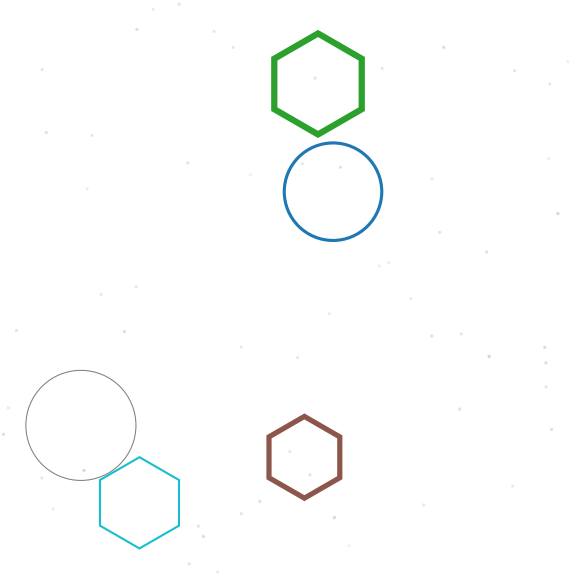[{"shape": "circle", "thickness": 1.5, "radius": 0.42, "center": [0.577, 0.667]}, {"shape": "hexagon", "thickness": 3, "radius": 0.44, "center": [0.551, 0.854]}, {"shape": "hexagon", "thickness": 2.5, "radius": 0.35, "center": [0.527, 0.207]}, {"shape": "circle", "thickness": 0.5, "radius": 0.48, "center": [0.14, 0.263]}, {"shape": "hexagon", "thickness": 1, "radius": 0.39, "center": [0.242, 0.128]}]